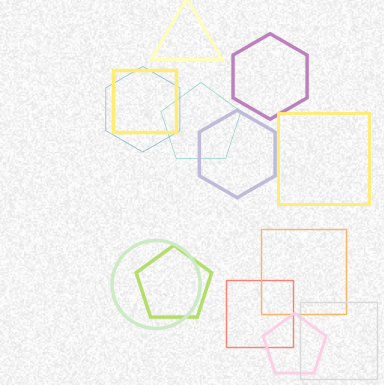[{"shape": "pentagon", "thickness": 0.5, "radius": 0.55, "center": [0.522, 0.676]}, {"shape": "triangle", "thickness": 2, "radius": 0.53, "center": [0.485, 0.899]}, {"shape": "hexagon", "thickness": 2.5, "radius": 0.57, "center": [0.616, 0.6]}, {"shape": "square", "thickness": 1, "radius": 0.44, "center": [0.674, 0.186]}, {"shape": "hexagon", "thickness": 0.5, "radius": 0.56, "center": [0.371, 0.716]}, {"shape": "square", "thickness": 1, "radius": 0.55, "center": [0.789, 0.296]}, {"shape": "pentagon", "thickness": 2.5, "radius": 0.52, "center": [0.452, 0.26]}, {"shape": "pentagon", "thickness": 2, "radius": 0.43, "center": [0.765, 0.101]}, {"shape": "square", "thickness": 1, "radius": 0.49, "center": [0.879, 0.115]}, {"shape": "hexagon", "thickness": 2.5, "radius": 0.56, "center": [0.701, 0.801]}, {"shape": "circle", "thickness": 2.5, "radius": 0.57, "center": [0.405, 0.261]}, {"shape": "square", "thickness": 2, "radius": 0.59, "center": [0.841, 0.587]}, {"shape": "square", "thickness": 2.5, "radius": 0.41, "center": [0.375, 0.738]}]